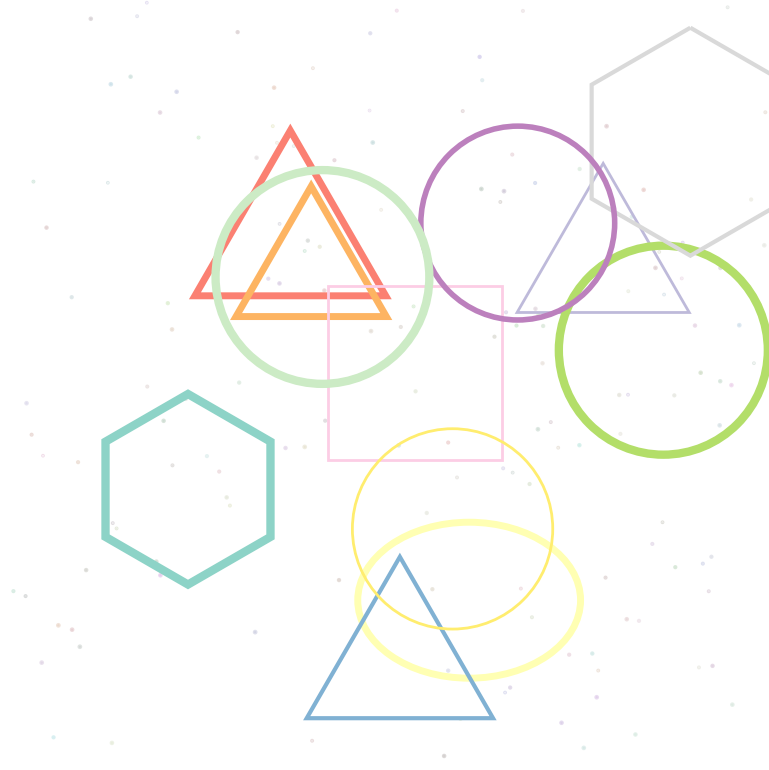[{"shape": "hexagon", "thickness": 3, "radius": 0.62, "center": [0.244, 0.365]}, {"shape": "oval", "thickness": 2.5, "radius": 0.72, "center": [0.609, 0.221]}, {"shape": "triangle", "thickness": 1, "radius": 0.65, "center": [0.783, 0.659]}, {"shape": "triangle", "thickness": 2.5, "radius": 0.72, "center": [0.377, 0.687]}, {"shape": "triangle", "thickness": 1.5, "radius": 0.7, "center": [0.519, 0.137]}, {"shape": "triangle", "thickness": 2.5, "radius": 0.56, "center": [0.404, 0.645]}, {"shape": "circle", "thickness": 3, "radius": 0.68, "center": [0.861, 0.545]}, {"shape": "square", "thickness": 1, "radius": 0.56, "center": [0.539, 0.515]}, {"shape": "hexagon", "thickness": 1.5, "radius": 0.74, "center": [0.897, 0.816]}, {"shape": "circle", "thickness": 2, "radius": 0.63, "center": [0.672, 0.71]}, {"shape": "circle", "thickness": 3, "radius": 0.69, "center": [0.419, 0.64]}, {"shape": "circle", "thickness": 1, "radius": 0.65, "center": [0.588, 0.313]}]